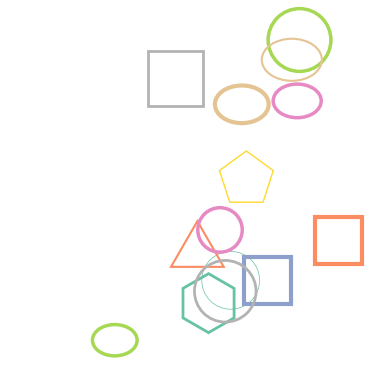[{"shape": "hexagon", "thickness": 2, "radius": 0.38, "center": [0.542, 0.213]}, {"shape": "circle", "thickness": 0.5, "radius": 0.38, "center": [0.599, 0.272]}, {"shape": "triangle", "thickness": 1.5, "radius": 0.4, "center": [0.513, 0.346]}, {"shape": "square", "thickness": 3, "radius": 0.31, "center": [0.879, 0.376]}, {"shape": "square", "thickness": 3, "radius": 0.3, "center": [0.694, 0.271]}, {"shape": "oval", "thickness": 2.5, "radius": 0.31, "center": [0.772, 0.738]}, {"shape": "circle", "thickness": 2.5, "radius": 0.29, "center": [0.571, 0.403]}, {"shape": "circle", "thickness": 2.5, "radius": 0.41, "center": [0.778, 0.896]}, {"shape": "oval", "thickness": 2.5, "radius": 0.29, "center": [0.298, 0.116]}, {"shape": "pentagon", "thickness": 1, "radius": 0.37, "center": [0.64, 0.534]}, {"shape": "oval", "thickness": 3, "radius": 0.35, "center": [0.628, 0.729]}, {"shape": "oval", "thickness": 1.5, "radius": 0.39, "center": [0.758, 0.845]}, {"shape": "circle", "thickness": 2, "radius": 0.4, "center": [0.585, 0.244]}, {"shape": "square", "thickness": 2, "radius": 0.36, "center": [0.455, 0.795]}]